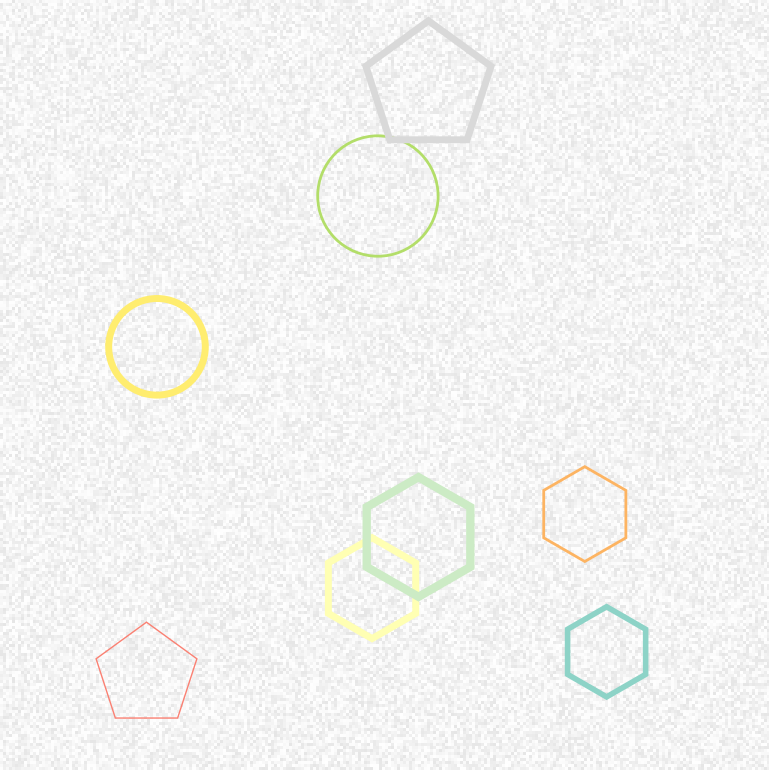[{"shape": "hexagon", "thickness": 2, "radius": 0.29, "center": [0.788, 0.153]}, {"shape": "hexagon", "thickness": 2.5, "radius": 0.33, "center": [0.483, 0.236]}, {"shape": "pentagon", "thickness": 0.5, "radius": 0.34, "center": [0.19, 0.123]}, {"shape": "hexagon", "thickness": 1, "radius": 0.31, "center": [0.759, 0.332]}, {"shape": "circle", "thickness": 1, "radius": 0.39, "center": [0.491, 0.745]}, {"shape": "pentagon", "thickness": 2.5, "radius": 0.43, "center": [0.556, 0.888]}, {"shape": "hexagon", "thickness": 3, "radius": 0.39, "center": [0.544, 0.303]}, {"shape": "circle", "thickness": 2.5, "radius": 0.31, "center": [0.204, 0.55]}]